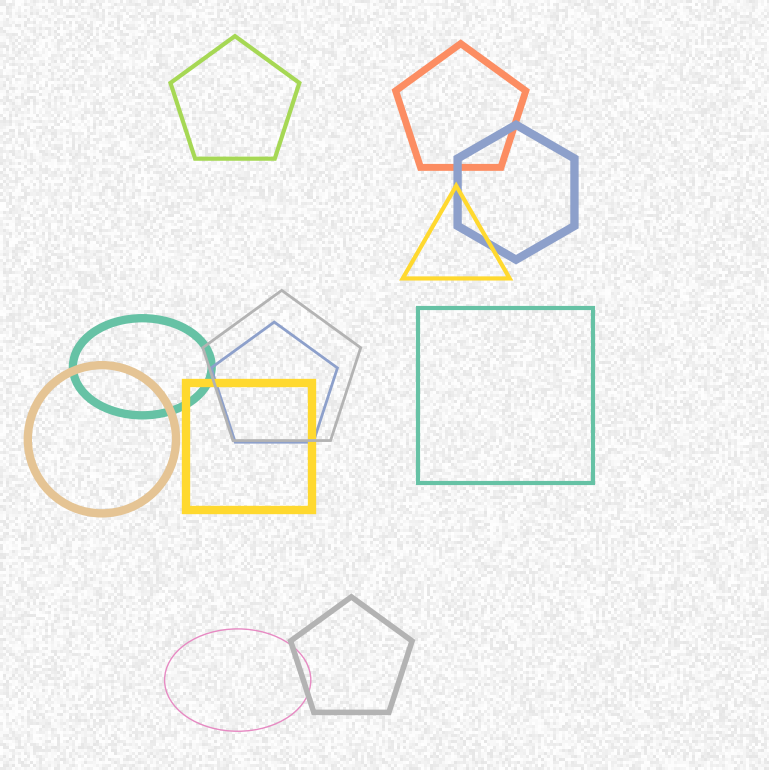[{"shape": "oval", "thickness": 3, "radius": 0.45, "center": [0.185, 0.524]}, {"shape": "square", "thickness": 1.5, "radius": 0.57, "center": [0.657, 0.487]}, {"shape": "pentagon", "thickness": 2.5, "radius": 0.44, "center": [0.598, 0.855]}, {"shape": "hexagon", "thickness": 3, "radius": 0.44, "center": [0.67, 0.75]}, {"shape": "pentagon", "thickness": 1, "radius": 0.43, "center": [0.356, 0.495]}, {"shape": "oval", "thickness": 0.5, "radius": 0.47, "center": [0.309, 0.117]}, {"shape": "pentagon", "thickness": 1.5, "radius": 0.44, "center": [0.305, 0.865]}, {"shape": "square", "thickness": 3, "radius": 0.41, "center": [0.323, 0.42]}, {"shape": "triangle", "thickness": 1.5, "radius": 0.4, "center": [0.592, 0.679]}, {"shape": "circle", "thickness": 3, "radius": 0.48, "center": [0.132, 0.43]}, {"shape": "pentagon", "thickness": 1, "radius": 0.54, "center": [0.366, 0.515]}, {"shape": "pentagon", "thickness": 2, "radius": 0.41, "center": [0.456, 0.142]}]